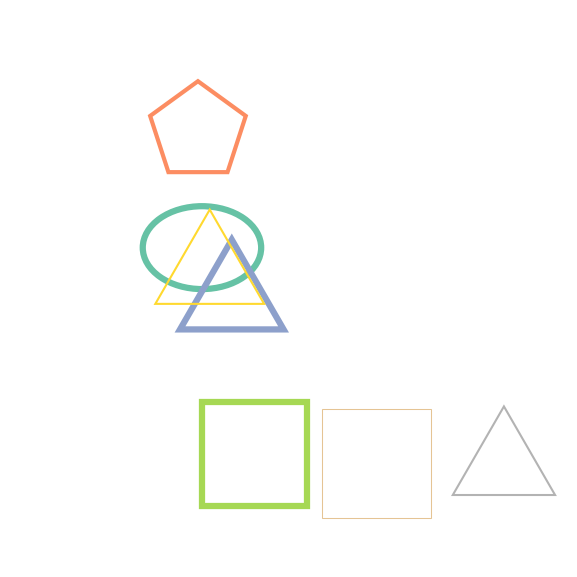[{"shape": "oval", "thickness": 3, "radius": 0.51, "center": [0.35, 0.57]}, {"shape": "pentagon", "thickness": 2, "radius": 0.44, "center": [0.343, 0.771]}, {"shape": "triangle", "thickness": 3, "radius": 0.52, "center": [0.401, 0.48]}, {"shape": "square", "thickness": 3, "radius": 0.45, "center": [0.441, 0.213]}, {"shape": "triangle", "thickness": 1, "radius": 0.54, "center": [0.363, 0.527]}, {"shape": "square", "thickness": 0.5, "radius": 0.47, "center": [0.652, 0.197]}, {"shape": "triangle", "thickness": 1, "radius": 0.51, "center": [0.873, 0.193]}]